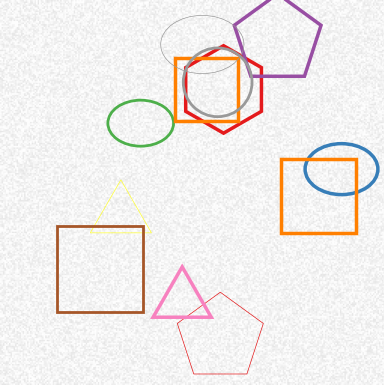[{"shape": "pentagon", "thickness": 0.5, "radius": 0.59, "center": [0.572, 0.124]}, {"shape": "hexagon", "thickness": 2.5, "radius": 0.57, "center": [0.581, 0.768]}, {"shape": "oval", "thickness": 2.5, "radius": 0.47, "center": [0.887, 0.561]}, {"shape": "oval", "thickness": 2, "radius": 0.43, "center": [0.365, 0.68]}, {"shape": "pentagon", "thickness": 2.5, "radius": 0.59, "center": [0.721, 0.898]}, {"shape": "square", "thickness": 2.5, "radius": 0.41, "center": [0.537, 0.769]}, {"shape": "square", "thickness": 2.5, "radius": 0.48, "center": [0.827, 0.491]}, {"shape": "triangle", "thickness": 0.5, "radius": 0.46, "center": [0.314, 0.441]}, {"shape": "square", "thickness": 2, "radius": 0.56, "center": [0.26, 0.301]}, {"shape": "triangle", "thickness": 2.5, "radius": 0.44, "center": [0.473, 0.22]}, {"shape": "circle", "thickness": 2, "radius": 0.45, "center": [0.565, 0.786]}, {"shape": "oval", "thickness": 0.5, "radius": 0.54, "center": [0.525, 0.884]}]